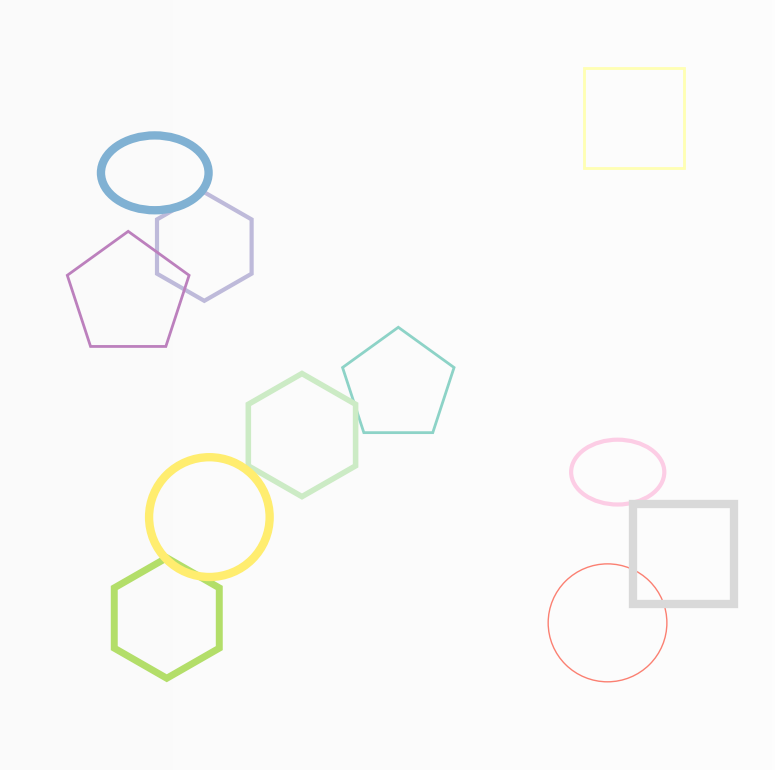[{"shape": "pentagon", "thickness": 1, "radius": 0.38, "center": [0.514, 0.499]}, {"shape": "square", "thickness": 1, "radius": 0.32, "center": [0.818, 0.847]}, {"shape": "hexagon", "thickness": 1.5, "radius": 0.35, "center": [0.264, 0.68]}, {"shape": "circle", "thickness": 0.5, "radius": 0.38, "center": [0.784, 0.191]}, {"shape": "oval", "thickness": 3, "radius": 0.35, "center": [0.2, 0.776]}, {"shape": "hexagon", "thickness": 2.5, "radius": 0.39, "center": [0.215, 0.197]}, {"shape": "oval", "thickness": 1.5, "radius": 0.3, "center": [0.797, 0.387]}, {"shape": "square", "thickness": 3, "radius": 0.32, "center": [0.882, 0.281]}, {"shape": "pentagon", "thickness": 1, "radius": 0.41, "center": [0.165, 0.617]}, {"shape": "hexagon", "thickness": 2, "radius": 0.4, "center": [0.39, 0.435]}, {"shape": "circle", "thickness": 3, "radius": 0.39, "center": [0.27, 0.328]}]